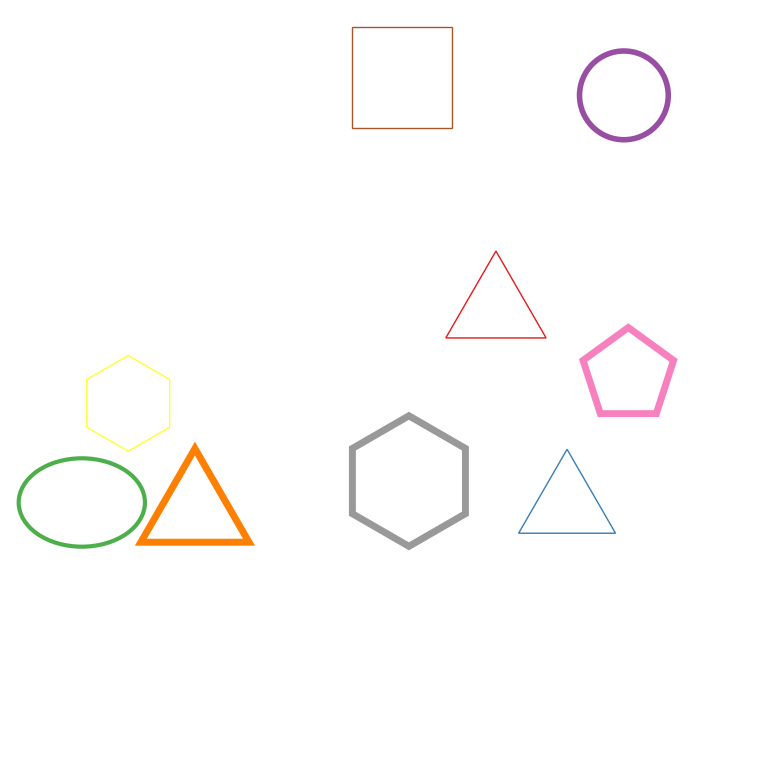[{"shape": "triangle", "thickness": 0.5, "radius": 0.38, "center": [0.644, 0.599]}, {"shape": "triangle", "thickness": 0.5, "radius": 0.36, "center": [0.736, 0.344]}, {"shape": "oval", "thickness": 1.5, "radius": 0.41, "center": [0.106, 0.347]}, {"shape": "circle", "thickness": 2, "radius": 0.29, "center": [0.81, 0.876]}, {"shape": "triangle", "thickness": 2.5, "radius": 0.41, "center": [0.253, 0.336]}, {"shape": "hexagon", "thickness": 0.5, "radius": 0.31, "center": [0.167, 0.476]}, {"shape": "square", "thickness": 0.5, "radius": 0.33, "center": [0.522, 0.899]}, {"shape": "pentagon", "thickness": 2.5, "radius": 0.31, "center": [0.816, 0.513]}, {"shape": "hexagon", "thickness": 2.5, "radius": 0.42, "center": [0.531, 0.375]}]